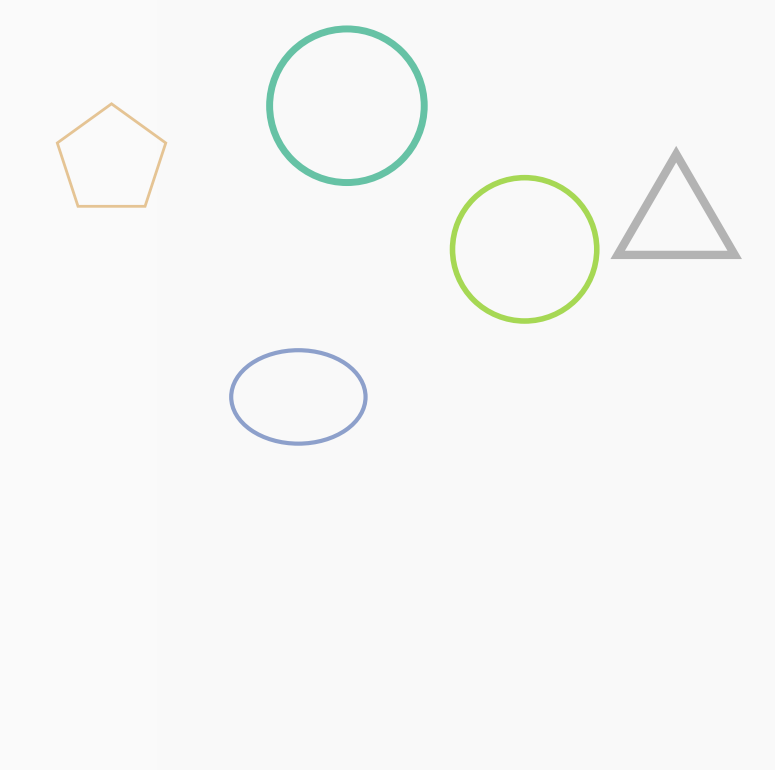[{"shape": "circle", "thickness": 2.5, "radius": 0.5, "center": [0.448, 0.863]}, {"shape": "oval", "thickness": 1.5, "radius": 0.43, "center": [0.385, 0.485]}, {"shape": "circle", "thickness": 2, "radius": 0.47, "center": [0.677, 0.676]}, {"shape": "pentagon", "thickness": 1, "radius": 0.37, "center": [0.144, 0.792]}, {"shape": "triangle", "thickness": 3, "radius": 0.44, "center": [0.873, 0.713]}]